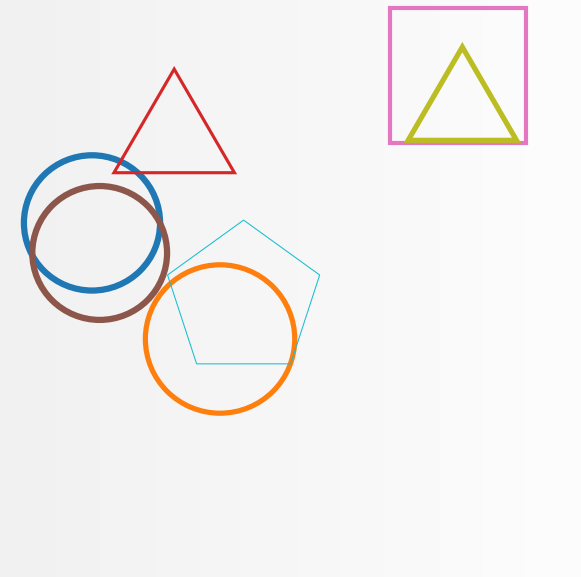[{"shape": "circle", "thickness": 3, "radius": 0.59, "center": [0.158, 0.613]}, {"shape": "circle", "thickness": 2.5, "radius": 0.64, "center": [0.379, 0.412]}, {"shape": "triangle", "thickness": 1.5, "radius": 0.6, "center": [0.3, 0.76]}, {"shape": "circle", "thickness": 3, "radius": 0.58, "center": [0.172, 0.561]}, {"shape": "square", "thickness": 2, "radius": 0.59, "center": [0.788, 0.868]}, {"shape": "triangle", "thickness": 2.5, "radius": 0.54, "center": [0.795, 0.81]}, {"shape": "pentagon", "thickness": 0.5, "radius": 0.69, "center": [0.419, 0.48]}]